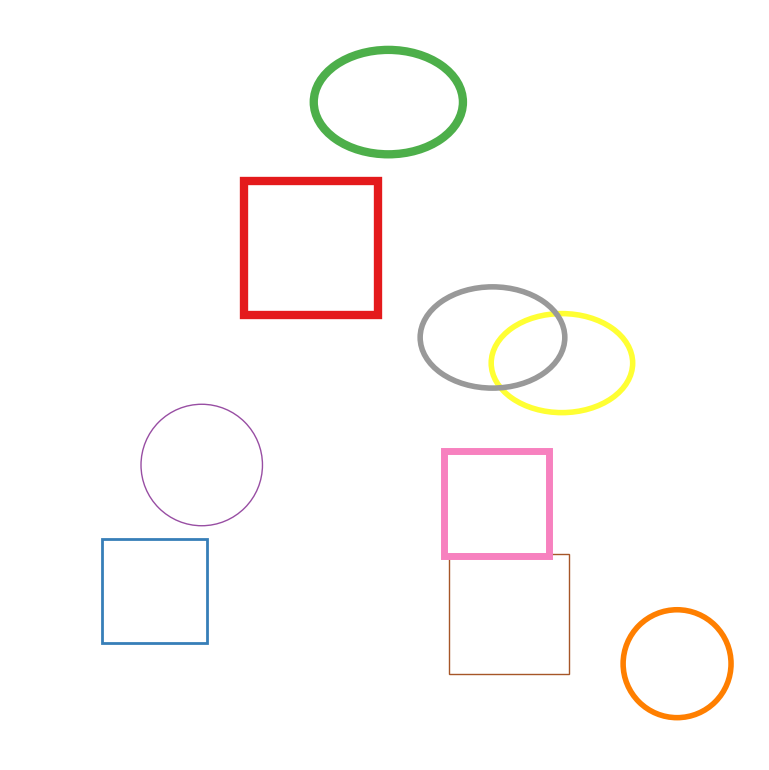[{"shape": "square", "thickness": 3, "radius": 0.44, "center": [0.404, 0.678]}, {"shape": "square", "thickness": 1, "radius": 0.34, "center": [0.201, 0.232]}, {"shape": "oval", "thickness": 3, "radius": 0.48, "center": [0.504, 0.867]}, {"shape": "circle", "thickness": 0.5, "radius": 0.39, "center": [0.262, 0.396]}, {"shape": "circle", "thickness": 2, "radius": 0.35, "center": [0.879, 0.138]}, {"shape": "oval", "thickness": 2, "radius": 0.46, "center": [0.73, 0.528]}, {"shape": "square", "thickness": 0.5, "radius": 0.39, "center": [0.661, 0.203]}, {"shape": "square", "thickness": 2.5, "radius": 0.34, "center": [0.644, 0.346]}, {"shape": "oval", "thickness": 2, "radius": 0.47, "center": [0.64, 0.562]}]